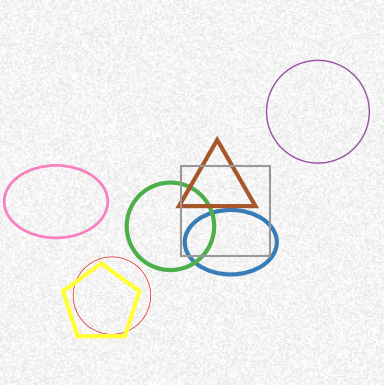[{"shape": "circle", "thickness": 0.5, "radius": 0.5, "center": [0.291, 0.232]}, {"shape": "oval", "thickness": 3, "radius": 0.6, "center": [0.599, 0.371]}, {"shape": "circle", "thickness": 3, "radius": 0.57, "center": [0.443, 0.412]}, {"shape": "circle", "thickness": 1, "radius": 0.67, "center": [0.826, 0.71]}, {"shape": "pentagon", "thickness": 3, "radius": 0.52, "center": [0.263, 0.211]}, {"shape": "triangle", "thickness": 3, "radius": 0.57, "center": [0.564, 0.522]}, {"shape": "oval", "thickness": 2, "radius": 0.67, "center": [0.145, 0.476]}, {"shape": "square", "thickness": 1.5, "radius": 0.58, "center": [0.585, 0.452]}]